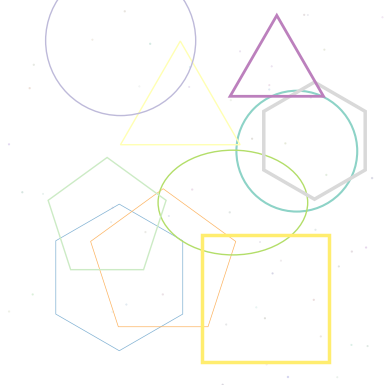[{"shape": "circle", "thickness": 1.5, "radius": 0.78, "center": [0.771, 0.607]}, {"shape": "triangle", "thickness": 1, "radius": 0.9, "center": [0.468, 0.714]}, {"shape": "circle", "thickness": 1, "radius": 0.97, "center": [0.313, 0.895]}, {"shape": "hexagon", "thickness": 0.5, "radius": 0.95, "center": [0.31, 0.279]}, {"shape": "pentagon", "thickness": 0.5, "radius": 0.99, "center": [0.424, 0.312]}, {"shape": "oval", "thickness": 1, "radius": 0.97, "center": [0.605, 0.474]}, {"shape": "hexagon", "thickness": 2.5, "radius": 0.76, "center": [0.817, 0.635]}, {"shape": "triangle", "thickness": 2, "radius": 0.7, "center": [0.719, 0.82]}, {"shape": "pentagon", "thickness": 1, "radius": 0.81, "center": [0.278, 0.43]}, {"shape": "square", "thickness": 2.5, "radius": 0.82, "center": [0.69, 0.224]}]